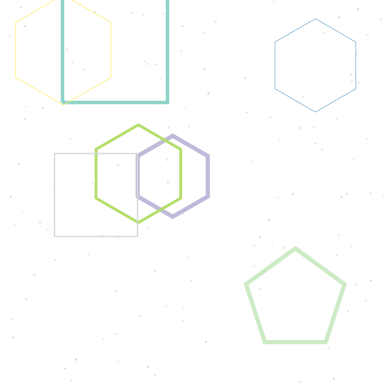[{"shape": "square", "thickness": 2.5, "radius": 0.68, "center": [0.298, 0.871]}, {"shape": "hexagon", "thickness": 3, "radius": 0.53, "center": [0.449, 0.542]}, {"shape": "hexagon", "thickness": 0.5, "radius": 0.61, "center": [0.819, 0.83]}, {"shape": "hexagon", "thickness": 2, "radius": 0.63, "center": [0.359, 0.549]}, {"shape": "square", "thickness": 1, "radius": 0.54, "center": [0.247, 0.494]}, {"shape": "pentagon", "thickness": 3, "radius": 0.67, "center": [0.767, 0.22]}, {"shape": "hexagon", "thickness": 0.5, "radius": 0.71, "center": [0.165, 0.87]}]